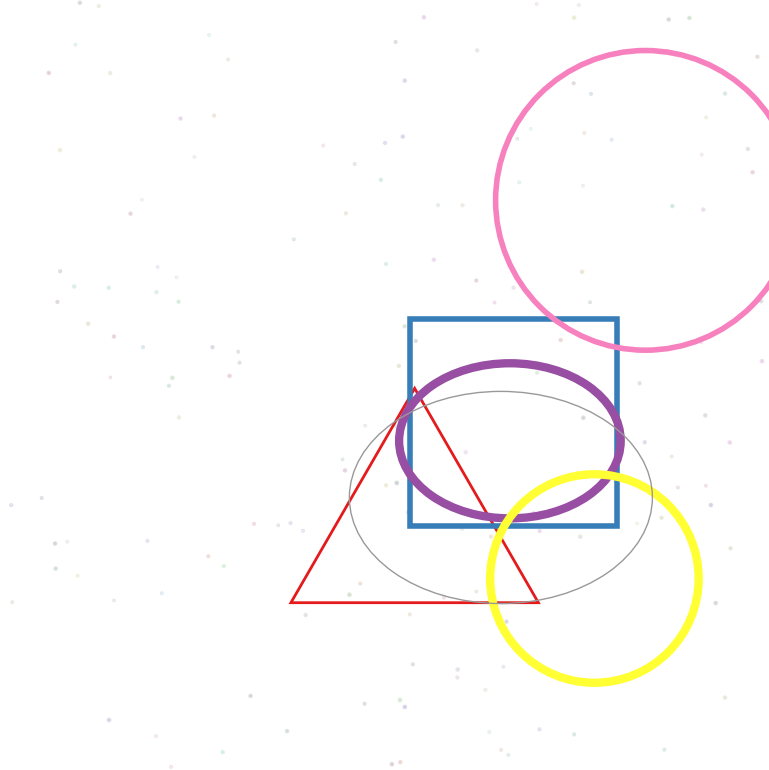[{"shape": "triangle", "thickness": 1, "radius": 0.93, "center": [0.539, 0.31]}, {"shape": "square", "thickness": 2, "radius": 0.67, "center": [0.667, 0.451]}, {"shape": "oval", "thickness": 3, "radius": 0.72, "center": [0.662, 0.428]}, {"shape": "circle", "thickness": 3, "radius": 0.68, "center": [0.772, 0.249]}, {"shape": "circle", "thickness": 2, "radius": 0.97, "center": [0.838, 0.74]}, {"shape": "oval", "thickness": 0.5, "radius": 0.98, "center": [0.65, 0.354]}]